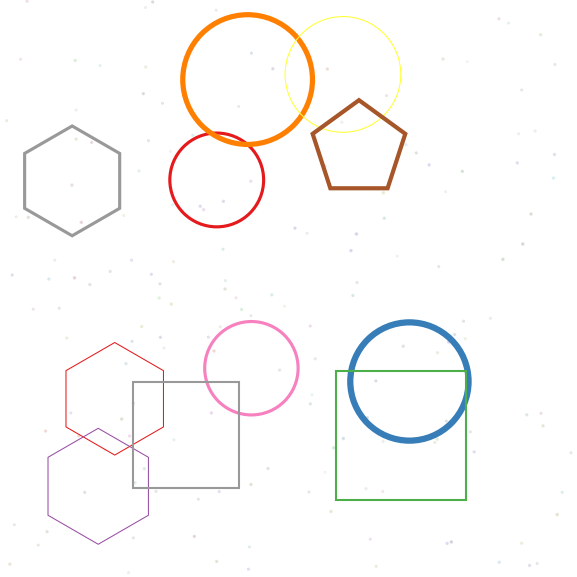[{"shape": "circle", "thickness": 1.5, "radius": 0.41, "center": [0.375, 0.688]}, {"shape": "hexagon", "thickness": 0.5, "radius": 0.49, "center": [0.199, 0.309]}, {"shape": "circle", "thickness": 3, "radius": 0.51, "center": [0.709, 0.339]}, {"shape": "square", "thickness": 1, "radius": 0.56, "center": [0.694, 0.246]}, {"shape": "hexagon", "thickness": 0.5, "radius": 0.5, "center": [0.17, 0.157]}, {"shape": "circle", "thickness": 2.5, "radius": 0.56, "center": [0.429, 0.861]}, {"shape": "circle", "thickness": 0.5, "radius": 0.5, "center": [0.594, 0.87]}, {"shape": "pentagon", "thickness": 2, "radius": 0.42, "center": [0.622, 0.741]}, {"shape": "circle", "thickness": 1.5, "radius": 0.4, "center": [0.435, 0.362]}, {"shape": "square", "thickness": 1, "radius": 0.46, "center": [0.322, 0.246]}, {"shape": "hexagon", "thickness": 1.5, "radius": 0.48, "center": [0.125, 0.686]}]